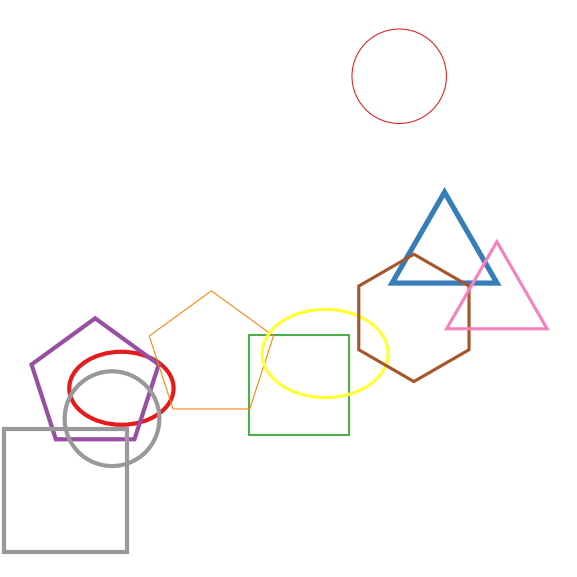[{"shape": "oval", "thickness": 2, "radius": 0.45, "center": [0.21, 0.327]}, {"shape": "circle", "thickness": 0.5, "radius": 0.41, "center": [0.691, 0.867]}, {"shape": "triangle", "thickness": 2.5, "radius": 0.52, "center": [0.77, 0.561]}, {"shape": "square", "thickness": 1, "radius": 0.43, "center": [0.517, 0.333]}, {"shape": "pentagon", "thickness": 2, "radius": 0.58, "center": [0.165, 0.332]}, {"shape": "pentagon", "thickness": 0.5, "radius": 0.57, "center": [0.366, 0.382]}, {"shape": "oval", "thickness": 1.5, "radius": 0.55, "center": [0.563, 0.387]}, {"shape": "hexagon", "thickness": 1.5, "radius": 0.55, "center": [0.717, 0.449]}, {"shape": "triangle", "thickness": 1.5, "radius": 0.5, "center": [0.86, 0.48]}, {"shape": "square", "thickness": 2, "radius": 0.53, "center": [0.114, 0.15]}, {"shape": "circle", "thickness": 2, "radius": 0.41, "center": [0.194, 0.274]}]